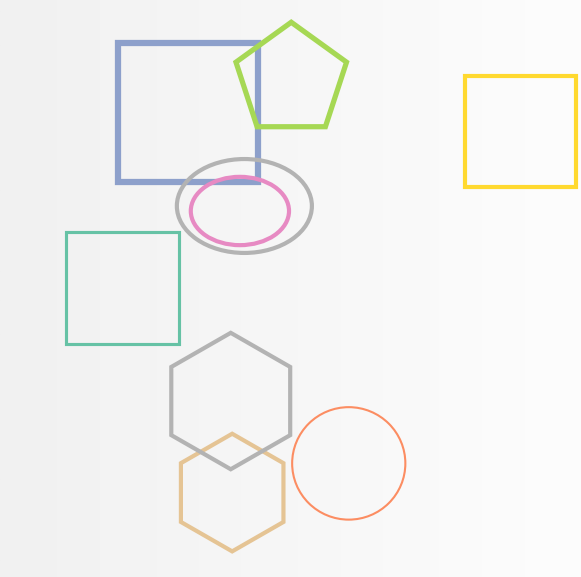[{"shape": "square", "thickness": 1.5, "radius": 0.49, "center": [0.212, 0.5]}, {"shape": "circle", "thickness": 1, "radius": 0.49, "center": [0.6, 0.197]}, {"shape": "square", "thickness": 3, "radius": 0.6, "center": [0.323, 0.804]}, {"shape": "oval", "thickness": 2, "radius": 0.42, "center": [0.413, 0.634]}, {"shape": "pentagon", "thickness": 2.5, "radius": 0.5, "center": [0.501, 0.861]}, {"shape": "square", "thickness": 2, "radius": 0.48, "center": [0.896, 0.771]}, {"shape": "hexagon", "thickness": 2, "radius": 0.51, "center": [0.399, 0.146]}, {"shape": "oval", "thickness": 2, "radius": 0.58, "center": [0.42, 0.642]}, {"shape": "hexagon", "thickness": 2, "radius": 0.59, "center": [0.397, 0.305]}]